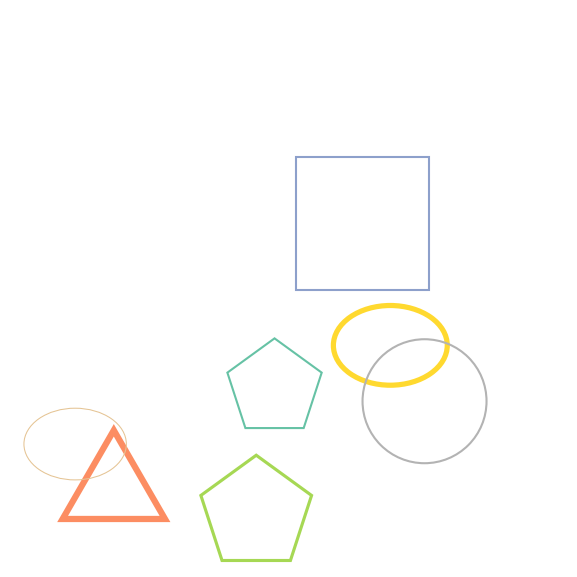[{"shape": "pentagon", "thickness": 1, "radius": 0.43, "center": [0.475, 0.327]}, {"shape": "triangle", "thickness": 3, "radius": 0.51, "center": [0.197, 0.152]}, {"shape": "square", "thickness": 1, "radius": 0.57, "center": [0.628, 0.613]}, {"shape": "pentagon", "thickness": 1.5, "radius": 0.5, "center": [0.444, 0.11]}, {"shape": "oval", "thickness": 2.5, "radius": 0.49, "center": [0.676, 0.401]}, {"shape": "oval", "thickness": 0.5, "radius": 0.44, "center": [0.13, 0.23]}, {"shape": "circle", "thickness": 1, "radius": 0.54, "center": [0.735, 0.304]}]